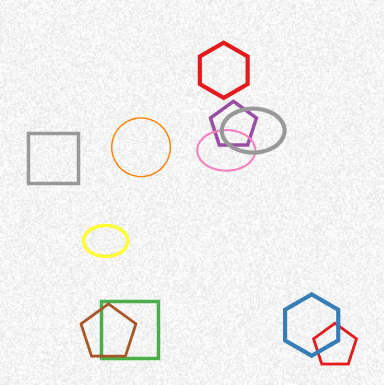[{"shape": "hexagon", "thickness": 3, "radius": 0.36, "center": [0.581, 0.817]}, {"shape": "pentagon", "thickness": 2, "radius": 0.29, "center": [0.87, 0.102]}, {"shape": "hexagon", "thickness": 3, "radius": 0.4, "center": [0.81, 0.156]}, {"shape": "square", "thickness": 2.5, "radius": 0.37, "center": [0.336, 0.144]}, {"shape": "pentagon", "thickness": 2.5, "radius": 0.31, "center": [0.606, 0.674]}, {"shape": "circle", "thickness": 1, "radius": 0.38, "center": [0.366, 0.617]}, {"shape": "oval", "thickness": 2.5, "radius": 0.29, "center": [0.275, 0.374]}, {"shape": "pentagon", "thickness": 2, "radius": 0.37, "center": [0.282, 0.136]}, {"shape": "oval", "thickness": 1.5, "radius": 0.38, "center": [0.588, 0.609]}, {"shape": "square", "thickness": 2.5, "radius": 0.33, "center": [0.137, 0.588]}, {"shape": "oval", "thickness": 3, "radius": 0.41, "center": [0.658, 0.661]}]